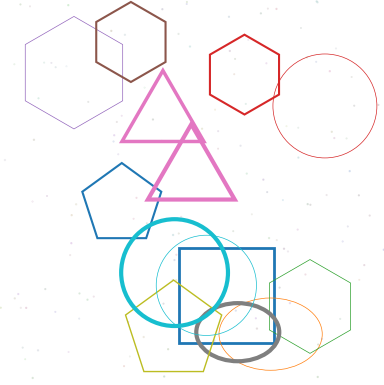[{"shape": "square", "thickness": 2, "radius": 0.62, "center": [0.588, 0.233]}, {"shape": "pentagon", "thickness": 1.5, "radius": 0.54, "center": [0.316, 0.469]}, {"shape": "oval", "thickness": 0.5, "radius": 0.67, "center": [0.703, 0.132]}, {"shape": "hexagon", "thickness": 0.5, "radius": 0.61, "center": [0.805, 0.204]}, {"shape": "hexagon", "thickness": 1.5, "radius": 0.52, "center": [0.635, 0.806]}, {"shape": "circle", "thickness": 0.5, "radius": 0.68, "center": [0.844, 0.725]}, {"shape": "hexagon", "thickness": 0.5, "radius": 0.73, "center": [0.192, 0.811]}, {"shape": "hexagon", "thickness": 1.5, "radius": 0.52, "center": [0.34, 0.891]}, {"shape": "triangle", "thickness": 3, "radius": 0.65, "center": [0.497, 0.547]}, {"shape": "triangle", "thickness": 2.5, "radius": 0.61, "center": [0.423, 0.694]}, {"shape": "oval", "thickness": 3, "radius": 0.54, "center": [0.618, 0.137]}, {"shape": "pentagon", "thickness": 1, "radius": 0.66, "center": [0.451, 0.141]}, {"shape": "circle", "thickness": 0.5, "radius": 0.65, "center": [0.536, 0.259]}, {"shape": "circle", "thickness": 3, "radius": 0.69, "center": [0.453, 0.292]}]